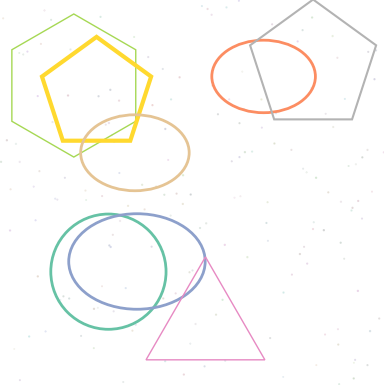[{"shape": "circle", "thickness": 2, "radius": 0.75, "center": [0.282, 0.294]}, {"shape": "oval", "thickness": 2, "radius": 0.67, "center": [0.685, 0.801]}, {"shape": "oval", "thickness": 2, "radius": 0.89, "center": [0.356, 0.321]}, {"shape": "triangle", "thickness": 1, "radius": 0.89, "center": [0.534, 0.154]}, {"shape": "hexagon", "thickness": 1, "radius": 0.93, "center": [0.192, 0.778]}, {"shape": "pentagon", "thickness": 3, "radius": 0.75, "center": [0.251, 0.755]}, {"shape": "oval", "thickness": 2, "radius": 0.7, "center": [0.35, 0.603]}, {"shape": "pentagon", "thickness": 1.5, "radius": 0.86, "center": [0.813, 0.829]}]